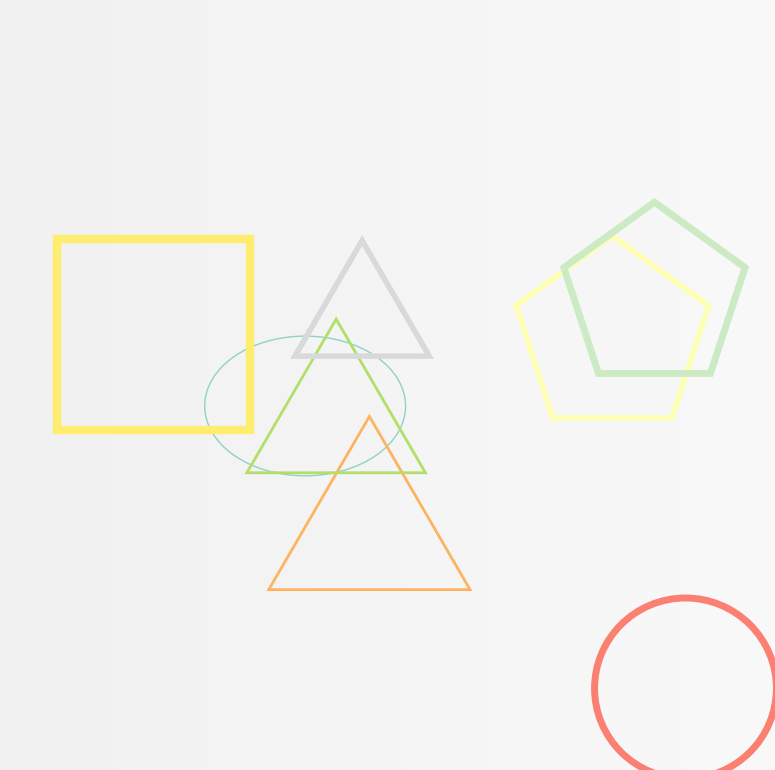[{"shape": "oval", "thickness": 0.5, "radius": 0.65, "center": [0.394, 0.473]}, {"shape": "pentagon", "thickness": 2, "radius": 0.65, "center": [0.79, 0.563]}, {"shape": "circle", "thickness": 2.5, "radius": 0.59, "center": [0.885, 0.106]}, {"shape": "triangle", "thickness": 1, "radius": 0.75, "center": [0.477, 0.309]}, {"shape": "triangle", "thickness": 1, "radius": 0.67, "center": [0.434, 0.453]}, {"shape": "triangle", "thickness": 2, "radius": 0.5, "center": [0.467, 0.588]}, {"shape": "pentagon", "thickness": 2.5, "radius": 0.61, "center": [0.844, 0.615]}, {"shape": "square", "thickness": 3, "radius": 0.62, "center": [0.198, 0.566]}]